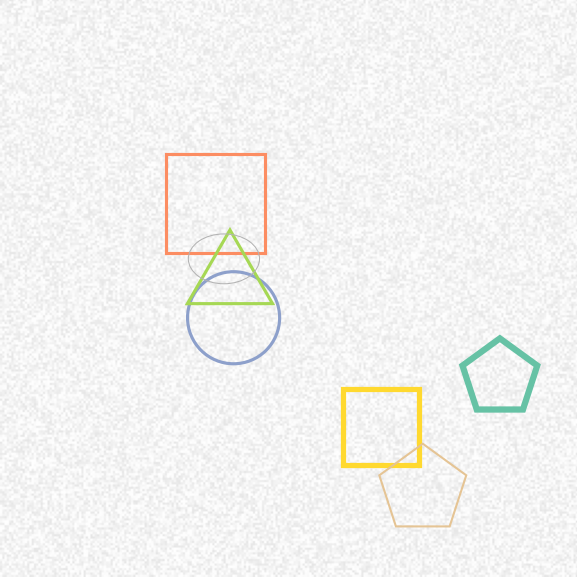[{"shape": "pentagon", "thickness": 3, "radius": 0.34, "center": [0.866, 0.345]}, {"shape": "square", "thickness": 1.5, "radius": 0.43, "center": [0.373, 0.646]}, {"shape": "circle", "thickness": 1.5, "radius": 0.4, "center": [0.404, 0.449]}, {"shape": "triangle", "thickness": 1.5, "radius": 0.43, "center": [0.398, 0.516]}, {"shape": "square", "thickness": 2.5, "radius": 0.33, "center": [0.66, 0.259]}, {"shape": "pentagon", "thickness": 1, "radius": 0.4, "center": [0.732, 0.152]}, {"shape": "oval", "thickness": 0.5, "radius": 0.31, "center": [0.388, 0.551]}]